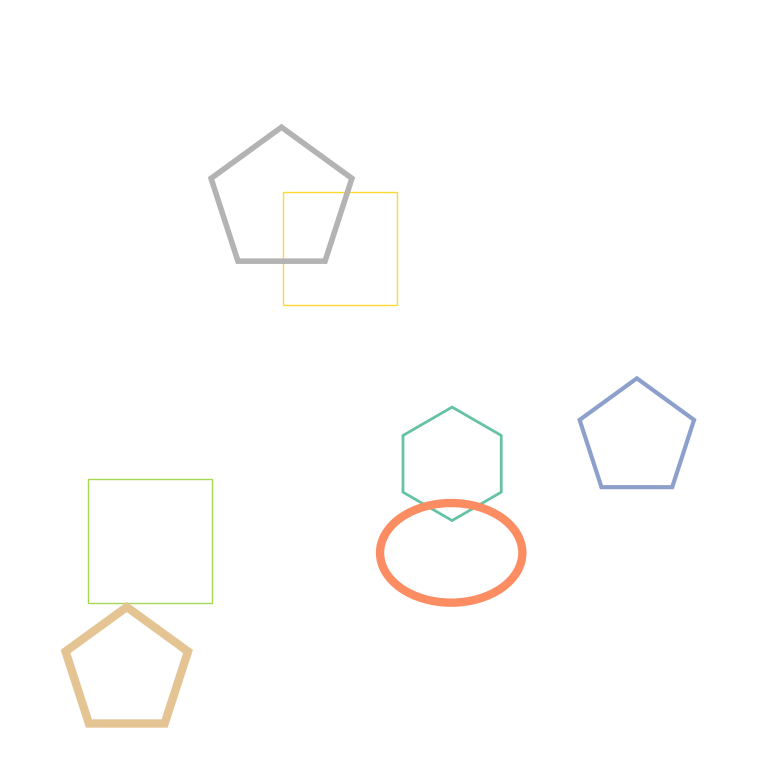[{"shape": "hexagon", "thickness": 1, "radius": 0.37, "center": [0.587, 0.398]}, {"shape": "oval", "thickness": 3, "radius": 0.46, "center": [0.586, 0.282]}, {"shape": "pentagon", "thickness": 1.5, "radius": 0.39, "center": [0.827, 0.431]}, {"shape": "square", "thickness": 0.5, "radius": 0.4, "center": [0.195, 0.297]}, {"shape": "square", "thickness": 0.5, "radius": 0.37, "center": [0.442, 0.677]}, {"shape": "pentagon", "thickness": 3, "radius": 0.42, "center": [0.165, 0.128]}, {"shape": "pentagon", "thickness": 2, "radius": 0.48, "center": [0.366, 0.739]}]